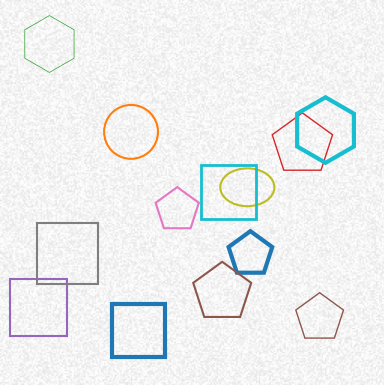[{"shape": "square", "thickness": 3, "radius": 0.34, "center": [0.36, 0.141]}, {"shape": "pentagon", "thickness": 3, "radius": 0.3, "center": [0.65, 0.34]}, {"shape": "circle", "thickness": 1.5, "radius": 0.35, "center": [0.34, 0.657]}, {"shape": "hexagon", "thickness": 0.5, "radius": 0.37, "center": [0.128, 0.886]}, {"shape": "pentagon", "thickness": 1, "radius": 0.41, "center": [0.785, 0.625]}, {"shape": "square", "thickness": 1.5, "radius": 0.37, "center": [0.1, 0.202]}, {"shape": "pentagon", "thickness": 1.5, "radius": 0.4, "center": [0.577, 0.241]}, {"shape": "pentagon", "thickness": 1, "radius": 0.33, "center": [0.83, 0.175]}, {"shape": "pentagon", "thickness": 1.5, "radius": 0.3, "center": [0.46, 0.455]}, {"shape": "square", "thickness": 1.5, "radius": 0.4, "center": [0.175, 0.341]}, {"shape": "oval", "thickness": 1.5, "radius": 0.35, "center": [0.642, 0.514]}, {"shape": "hexagon", "thickness": 3, "radius": 0.43, "center": [0.846, 0.662]}, {"shape": "square", "thickness": 2, "radius": 0.35, "center": [0.593, 0.502]}]